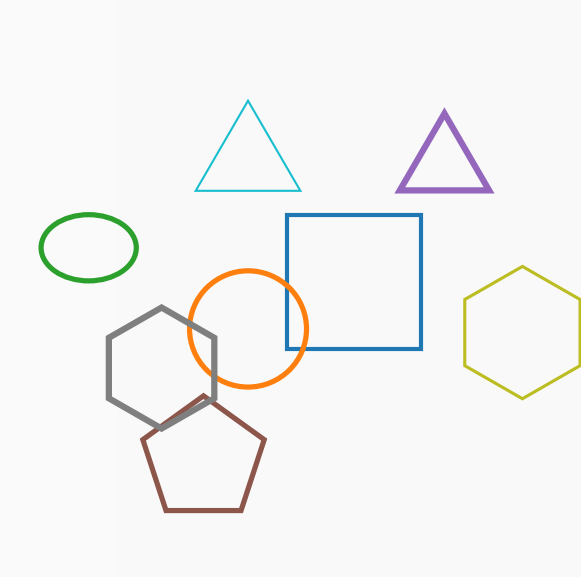[{"shape": "square", "thickness": 2, "radius": 0.58, "center": [0.609, 0.511]}, {"shape": "circle", "thickness": 2.5, "radius": 0.5, "center": [0.427, 0.43]}, {"shape": "oval", "thickness": 2.5, "radius": 0.41, "center": [0.153, 0.57]}, {"shape": "triangle", "thickness": 3, "radius": 0.44, "center": [0.765, 0.714]}, {"shape": "pentagon", "thickness": 2.5, "radius": 0.55, "center": [0.35, 0.204]}, {"shape": "hexagon", "thickness": 3, "radius": 0.52, "center": [0.278, 0.362]}, {"shape": "hexagon", "thickness": 1.5, "radius": 0.57, "center": [0.899, 0.423]}, {"shape": "triangle", "thickness": 1, "radius": 0.52, "center": [0.427, 0.721]}]